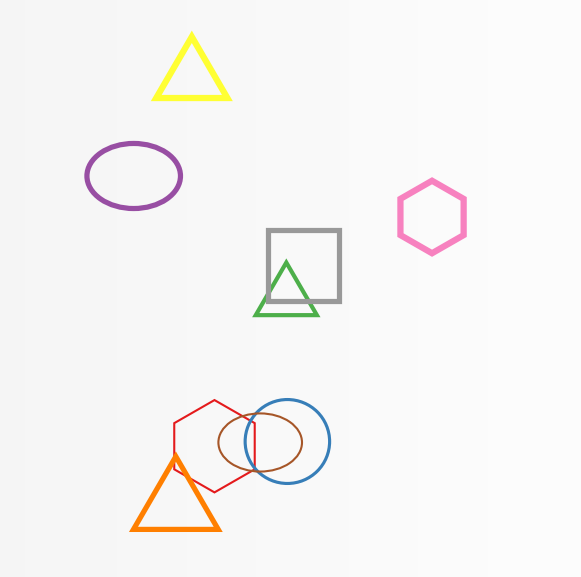[{"shape": "hexagon", "thickness": 1, "radius": 0.4, "center": [0.369, 0.226]}, {"shape": "circle", "thickness": 1.5, "radius": 0.36, "center": [0.494, 0.235]}, {"shape": "triangle", "thickness": 2, "radius": 0.3, "center": [0.493, 0.484]}, {"shape": "oval", "thickness": 2.5, "radius": 0.4, "center": [0.23, 0.694]}, {"shape": "triangle", "thickness": 2.5, "radius": 0.42, "center": [0.303, 0.125]}, {"shape": "triangle", "thickness": 3, "radius": 0.35, "center": [0.33, 0.865]}, {"shape": "oval", "thickness": 1, "radius": 0.36, "center": [0.448, 0.233]}, {"shape": "hexagon", "thickness": 3, "radius": 0.31, "center": [0.743, 0.623]}, {"shape": "square", "thickness": 2.5, "radius": 0.31, "center": [0.522, 0.54]}]